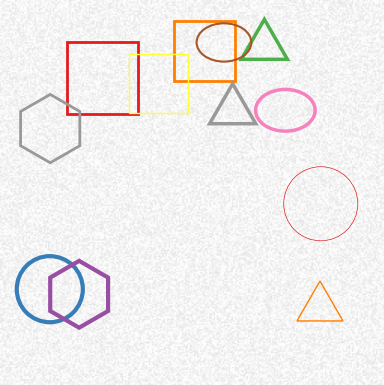[{"shape": "square", "thickness": 2, "radius": 0.46, "center": [0.267, 0.797]}, {"shape": "circle", "thickness": 0.5, "radius": 0.48, "center": [0.833, 0.471]}, {"shape": "circle", "thickness": 3, "radius": 0.43, "center": [0.129, 0.249]}, {"shape": "triangle", "thickness": 2.5, "radius": 0.35, "center": [0.687, 0.881]}, {"shape": "hexagon", "thickness": 3, "radius": 0.43, "center": [0.206, 0.236]}, {"shape": "triangle", "thickness": 1, "radius": 0.35, "center": [0.831, 0.201]}, {"shape": "square", "thickness": 2, "radius": 0.39, "center": [0.531, 0.867]}, {"shape": "square", "thickness": 1, "radius": 0.38, "center": [0.412, 0.782]}, {"shape": "oval", "thickness": 1.5, "radius": 0.36, "center": [0.582, 0.89]}, {"shape": "oval", "thickness": 2.5, "radius": 0.39, "center": [0.741, 0.714]}, {"shape": "hexagon", "thickness": 2, "radius": 0.44, "center": [0.13, 0.666]}, {"shape": "triangle", "thickness": 2.5, "radius": 0.35, "center": [0.604, 0.713]}]